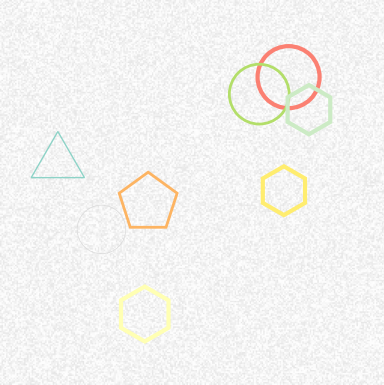[{"shape": "triangle", "thickness": 1, "radius": 0.4, "center": [0.15, 0.579]}, {"shape": "hexagon", "thickness": 3, "radius": 0.36, "center": [0.376, 0.184]}, {"shape": "circle", "thickness": 3, "radius": 0.4, "center": [0.75, 0.8]}, {"shape": "pentagon", "thickness": 2, "radius": 0.4, "center": [0.385, 0.474]}, {"shape": "circle", "thickness": 2, "radius": 0.39, "center": [0.673, 0.755]}, {"shape": "circle", "thickness": 0.5, "radius": 0.32, "center": [0.264, 0.404]}, {"shape": "hexagon", "thickness": 3, "radius": 0.32, "center": [0.802, 0.715]}, {"shape": "hexagon", "thickness": 3, "radius": 0.32, "center": [0.737, 0.505]}]